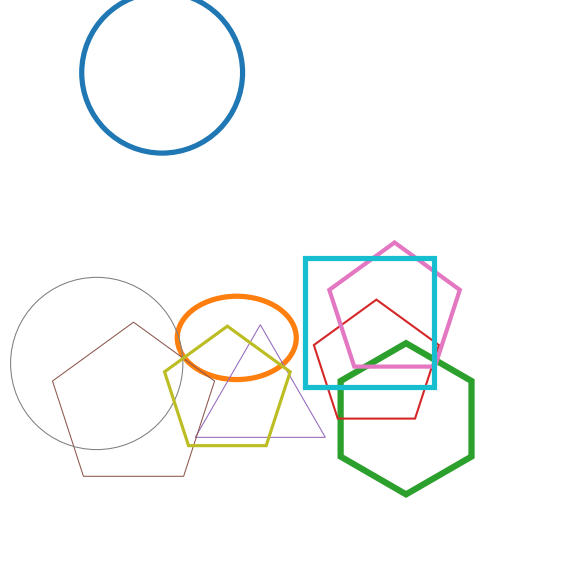[{"shape": "circle", "thickness": 2.5, "radius": 0.7, "center": [0.281, 0.873]}, {"shape": "oval", "thickness": 2.5, "radius": 0.52, "center": [0.41, 0.414]}, {"shape": "hexagon", "thickness": 3, "radius": 0.65, "center": [0.703, 0.274]}, {"shape": "pentagon", "thickness": 1, "radius": 0.57, "center": [0.652, 0.366]}, {"shape": "triangle", "thickness": 0.5, "radius": 0.65, "center": [0.451, 0.307]}, {"shape": "pentagon", "thickness": 0.5, "radius": 0.74, "center": [0.231, 0.294]}, {"shape": "pentagon", "thickness": 2, "radius": 0.59, "center": [0.683, 0.46]}, {"shape": "circle", "thickness": 0.5, "radius": 0.75, "center": [0.167, 0.37]}, {"shape": "pentagon", "thickness": 1.5, "radius": 0.57, "center": [0.394, 0.32]}, {"shape": "square", "thickness": 2.5, "radius": 0.56, "center": [0.64, 0.441]}]